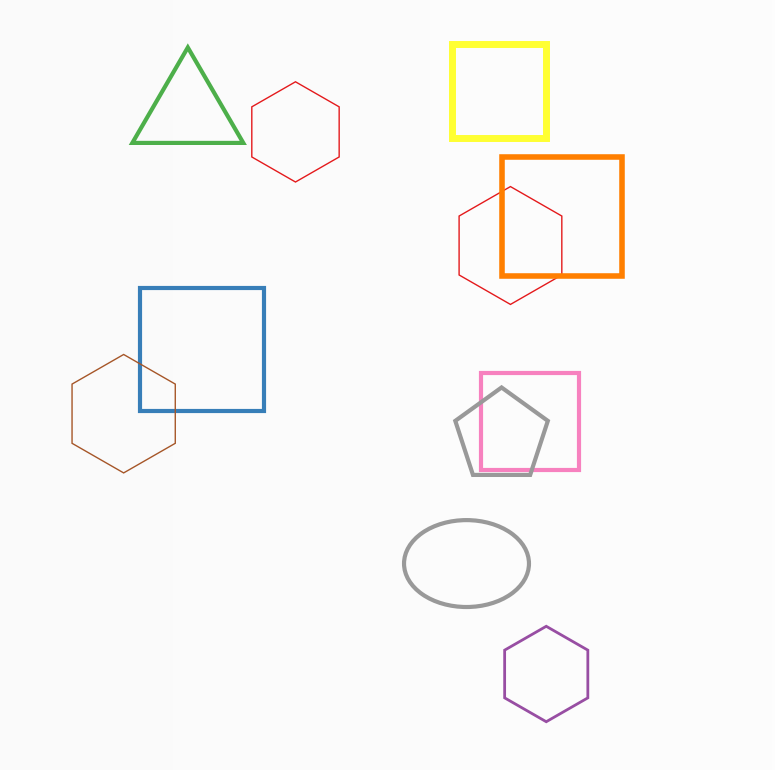[{"shape": "hexagon", "thickness": 0.5, "radius": 0.33, "center": [0.381, 0.829]}, {"shape": "hexagon", "thickness": 0.5, "radius": 0.38, "center": [0.659, 0.681]}, {"shape": "square", "thickness": 1.5, "radius": 0.4, "center": [0.26, 0.546]}, {"shape": "triangle", "thickness": 1.5, "radius": 0.41, "center": [0.242, 0.856]}, {"shape": "hexagon", "thickness": 1, "radius": 0.31, "center": [0.705, 0.125]}, {"shape": "square", "thickness": 2, "radius": 0.39, "center": [0.725, 0.719]}, {"shape": "square", "thickness": 2.5, "radius": 0.31, "center": [0.644, 0.882]}, {"shape": "hexagon", "thickness": 0.5, "radius": 0.38, "center": [0.16, 0.463]}, {"shape": "square", "thickness": 1.5, "radius": 0.32, "center": [0.684, 0.453]}, {"shape": "oval", "thickness": 1.5, "radius": 0.4, "center": [0.602, 0.268]}, {"shape": "pentagon", "thickness": 1.5, "radius": 0.31, "center": [0.647, 0.434]}]